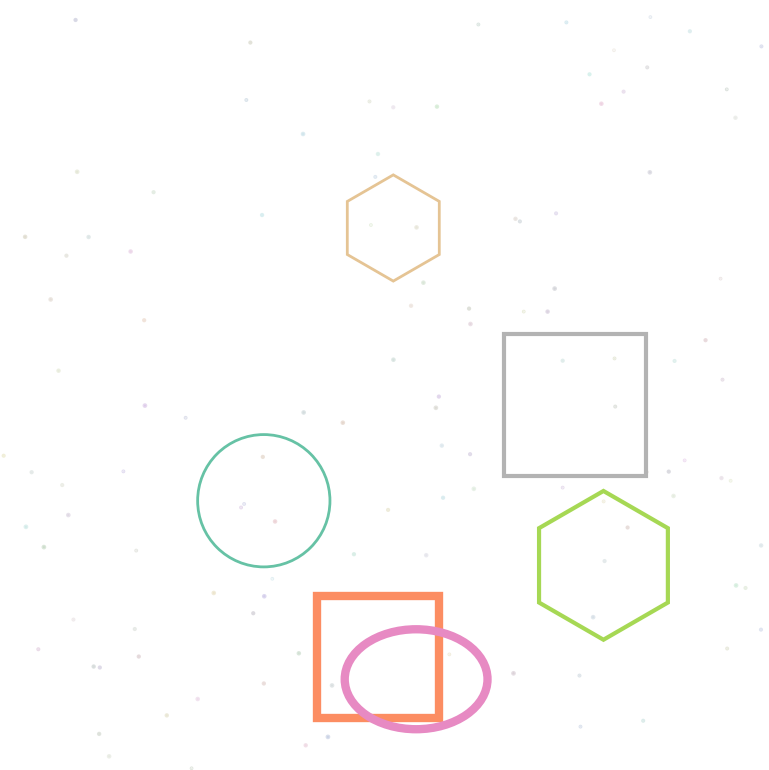[{"shape": "circle", "thickness": 1, "radius": 0.43, "center": [0.343, 0.35]}, {"shape": "square", "thickness": 3, "radius": 0.4, "center": [0.491, 0.147]}, {"shape": "oval", "thickness": 3, "radius": 0.46, "center": [0.54, 0.118]}, {"shape": "hexagon", "thickness": 1.5, "radius": 0.48, "center": [0.784, 0.266]}, {"shape": "hexagon", "thickness": 1, "radius": 0.34, "center": [0.511, 0.704]}, {"shape": "square", "thickness": 1.5, "radius": 0.46, "center": [0.746, 0.474]}]